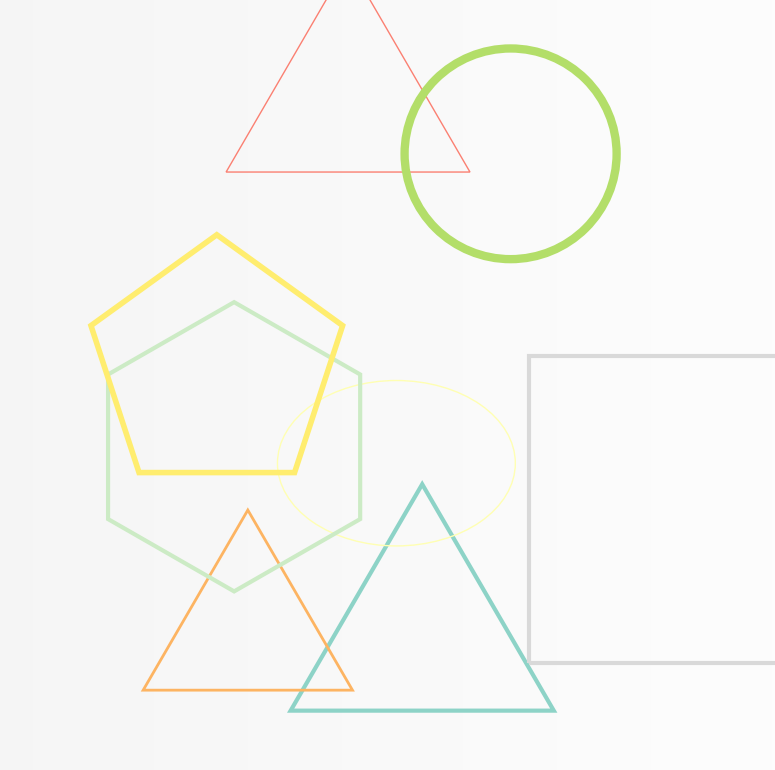[{"shape": "triangle", "thickness": 1.5, "radius": 0.98, "center": [0.545, 0.175]}, {"shape": "oval", "thickness": 0.5, "radius": 0.77, "center": [0.511, 0.398]}, {"shape": "triangle", "thickness": 0.5, "radius": 0.91, "center": [0.449, 0.867]}, {"shape": "triangle", "thickness": 1, "radius": 0.78, "center": [0.32, 0.182]}, {"shape": "circle", "thickness": 3, "radius": 0.68, "center": [0.659, 0.8]}, {"shape": "square", "thickness": 1.5, "radius": 1.0, "center": [0.882, 0.338]}, {"shape": "hexagon", "thickness": 1.5, "radius": 0.94, "center": [0.302, 0.42]}, {"shape": "pentagon", "thickness": 2, "radius": 0.85, "center": [0.28, 0.524]}]